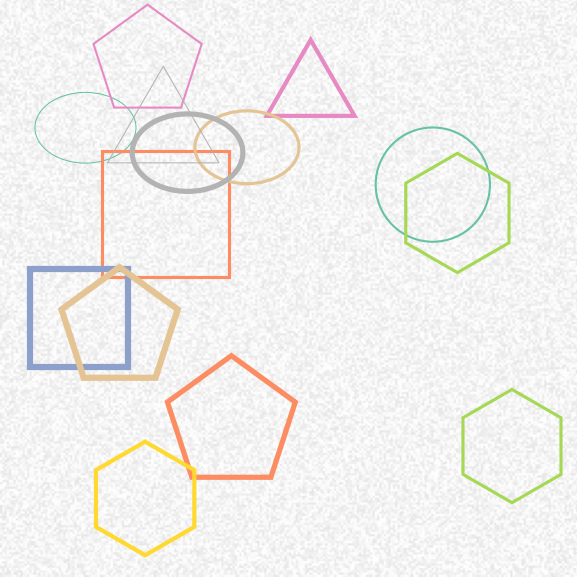[{"shape": "circle", "thickness": 1, "radius": 0.49, "center": [0.749, 0.679]}, {"shape": "oval", "thickness": 0.5, "radius": 0.44, "center": [0.148, 0.778]}, {"shape": "square", "thickness": 1.5, "radius": 0.55, "center": [0.287, 0.628]}, {"shape": "pentagon", "thickness": 2.5, "radius": 0.58, "center": [0.401, 0.267]}, {"shape": "square", "thickness": 3, "radius": 0.42, "center": [0.137, 0.449]}, {"shape": "pentagon", "thickness": 1, "radius": 0.49, "center": [0.256, 0.893]}, {"shape": "triangle", "thickness": 2, "radius": 0.44, "center": [0.538, 0.842]}, {"shape": "hexagon", "thickness": 1.5, "radius": 0.52, "center": [0.792, 0.63]}, {"shape": "hexagon", "thickness": 1.5, "radius": 0.49, "center": [0.887, 0.227]}, {"shape": "hexagon", "thickness": 2, "radius": 0.49, "center": [0.251, 0.136]}, {"shape": "pentagon", "thickness": 3, "radius": 0.53, "center": [0.207, 0.431]}, {"shape": "oval", "thickness": 1.5, "radius": 0.45, "center": [0.428, 0.744]}, {"shape": "oval", "thickness": 2.5, "radius": 0.48, "center": [0.325, 0.735]}, {"shape": "triangle", "thickness": 0.5, "radius": 0.56, "center": [0.283, 0.773]}]